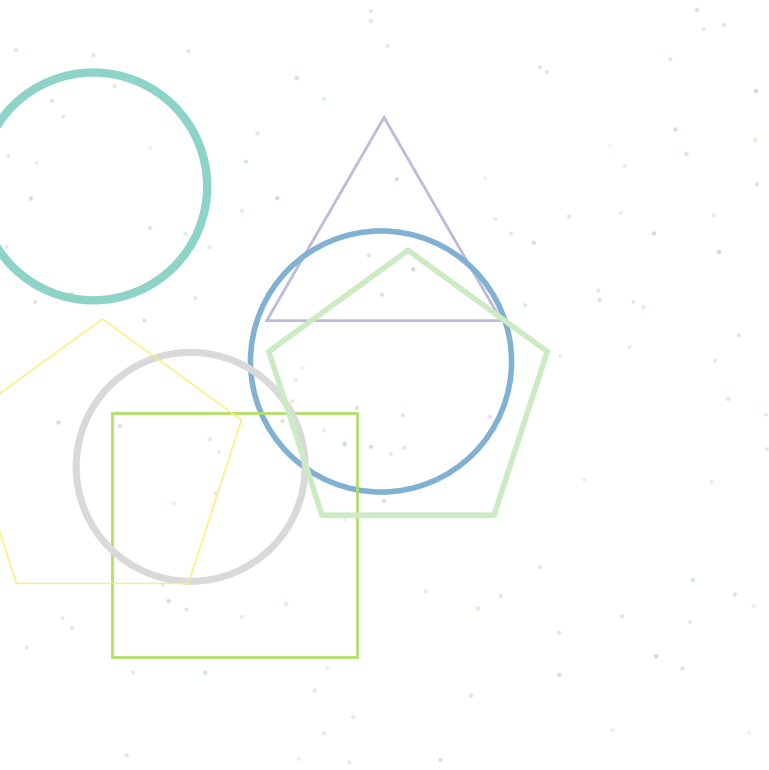[{"shape": "circle", "thickness": 3, "radius": 0.74, "center": [0.121, 0.758]}, {"shape": "triangle", "thickness": 1, "radius": 0.88, "center": [0.499, 0.672]}, {"shape": "circle", "thickness": 2, "radius": 0.85, "center": [0.495, 0.531]}, {"shape": "square", "thickness": 1, "radius": 0.8, "center": [0.305, 0.305]}, {"shape": "circle", "thickness": 2.5, "radius": 0.74, "center": [0.248, 0.394]}, {"shape": "pentagon", "thickness": 2, "radius": 0.95, "center": [0.53, 0.485]}, {"shape": "pentagon", "thickness": 0.5, "radius": 0.95, "center": [0.133, 0.396]}]